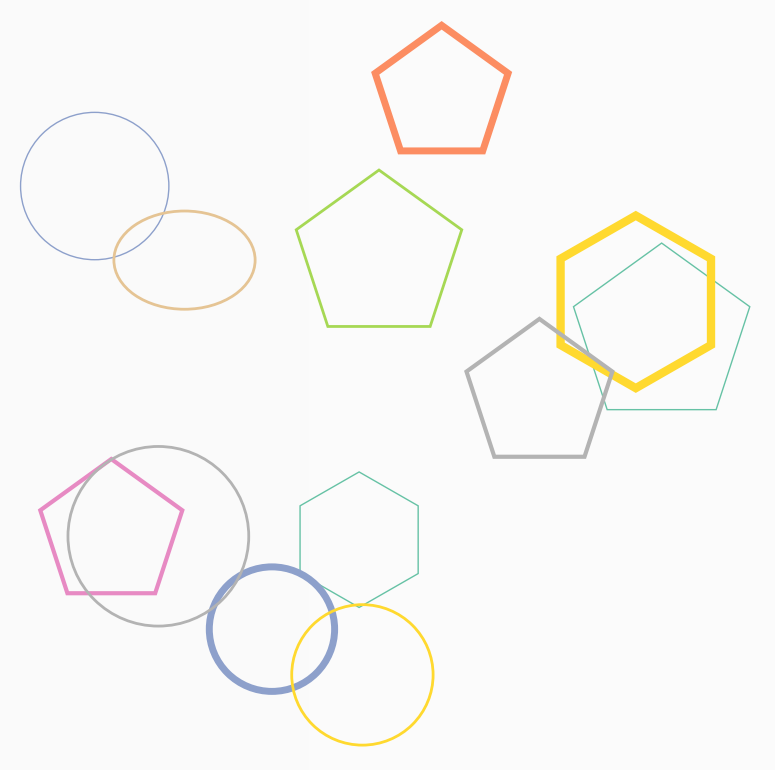[{"shape": "pentagon", "thickness": 0.5, "radius": 0.6, "center": [0.854, 0.565]}, {"shape": "hexagon", "thickness": 0.5, "radius": 0.44, "center": [0.463, 0.299]}, {"shape": "pentagon", "thickness": 2.5, "radius": 0.45, "center": [0.57, 0.877]}, {"shape": "circle", "thickness": 2.5, "radius": 0.4, "center": [0.351, 0.183]}, {"shape": "circle", "thickness": 0.5, "radius": 0.48, "center": [0.122, 0.758]}, {"shape": "pentagon", "thickness": 1.5, "radius": 0.48, "center": [0.144, 0.307]}, {"shape": "pentagon", "thickness": 1, "radius": 0.56, "center": [0.489, 0.667]}, {"shape": "circle", "thickness": 1, "radius": 0.46, "center": [0.468, 0.124]}, {"shape": "hexagon", "thickness": 3, "radius": 0.56, "center": [0.82, 0.608]}, {"shape": "oval", "thickness": 1, "radius": 0.46, "center": [0.238, 0.662]}, {"shape": "circle", "thickness": 1, "radius": 0.58, "center": [0.204, 0.304]}, {"shape": "pentagon", "thickness": 1.5, "radius": 0.49, "center": [0.696, 0.487]}]